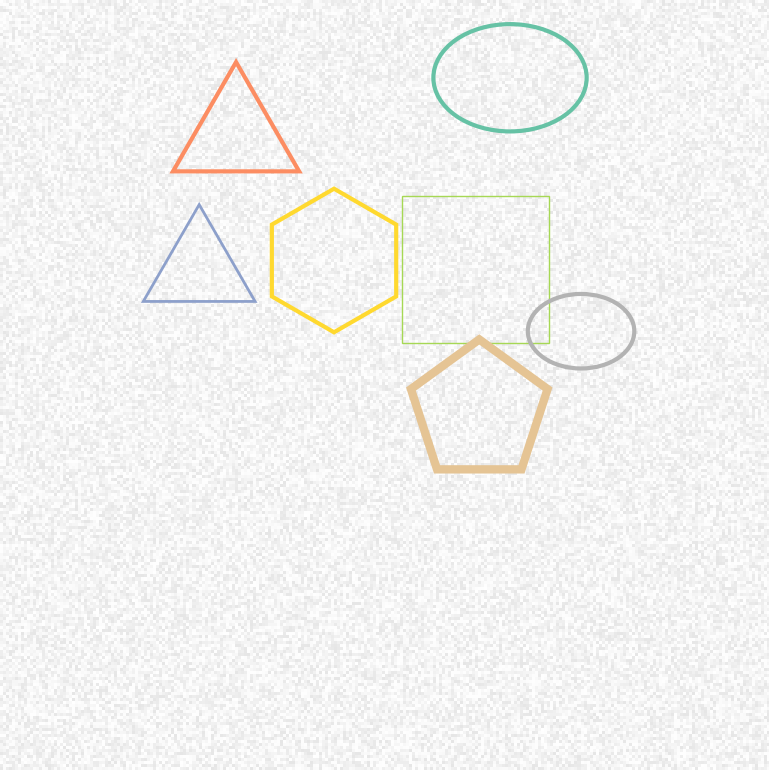[{"shape": "oval", "thickness": 1.5, "radius": 0.5, "center": [0.662, 0.899]}, {"shape": "triangle", "thickness": 1.5, "radius": 0.47, "center": [0.307, 0.825]}, {"shape": "triangle", "thickness": 1, "radius": 0.42, "center": [0.259, 0.65]}, {"shape": "square", "thickness": 0.5, "radius": 0.48, "center": [0.618, 0.65]}, {"shape": "hexagon", "thickness": 1.5, "radius": 0.47, "center": [0.434, 0.662]}, {"shape": "pentagon", "thickness": 3, "radius": 0.47, "center": [0.622, 0.466]}, {"shape": "oval", "thickness": 1.5, "radius": 0.35, "center": [0.755, 0.57]}]